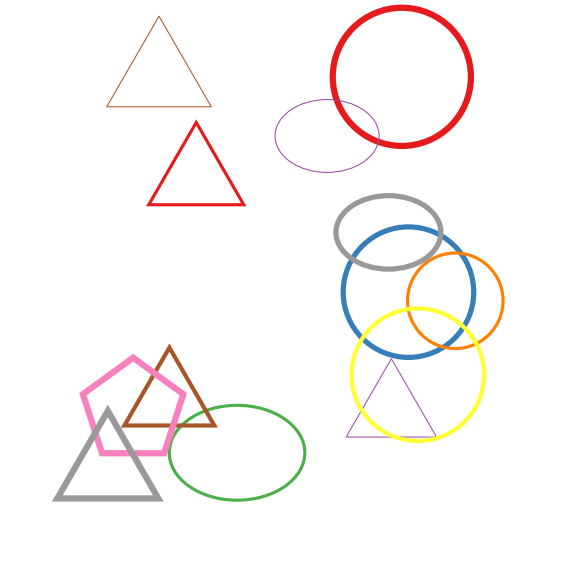[{"shape": "circle", "thickness": 3, "radius": 0.6, "center": [0.696, 0.866]}, {"shape": "triangle", "thickness": 1.5, "radius": 0.47, "center": [0.34, 0.692]}, {"shape": "circle", "thickness": 2.5, "radius": 0.57, "center": [0.707, 0.493]}, {"shape": "oval", "thickness": 1.5, "radius": 0.59, "center": [0.411, 0.215]}, {"shape": "triangle", "thickness": 0.5, "radius": 0.45, "center": [0.678, 0.288]}, {"shape": "oval", "thickness": 0.5, "radius": 0.45, "center": [0.566, 0.764]}, {"shape": "circle", "thickness": 1.5, "radius": 0.41, "center": [0.788, 0.478]}, {"shape": "circle", "thickness": 2, "radius": 0.57, "center": [0.723, 0.35]}, {"shape": "triangle", "thickness": 0.5, "radius": 0.52, "center": [0.275, 0.867]}, {"shape": "triangle", "thickness": 2, "radius": 0.45, "center": [0.293, 0.307]}, {"shape": "pentagon", "thickness": 3, "radius": 0.46, "center": [0.231, 0.288]}, {"shape": "triangle", "thickness": 3, "radius": 0.51, "center": [0.187, 0.187]}, {"shape": "oval", "thickness": 2.5, "radius": 0.45, "center": [0.673, 0.597]}]